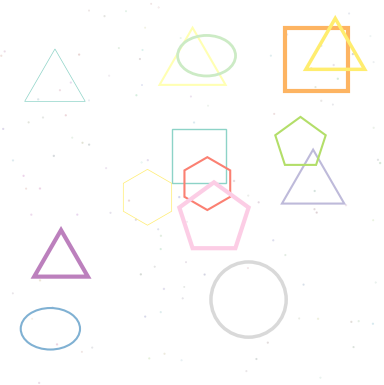[{"shape": "square", "thickness": 1, "radius": 0.35, "center": [0.516, 0.595]}, {"shape": "triangle", "thickness": 0.5, "radius": 0.45, "center": [0.143, 0.782]}, {"shape": "triangle", "thickness": 1.5, "radius": 0.5, "center": [0.5, 0.829]}, {"shape": "triangle", "thickness": 1.5, "radius": 0.47, "center": [0.813, 0.518]}, {"shape": "hexagon", "thickness": 1.5, "radius": 0.34, "center": [0.539, 0.523]}, {"shape": "oval", "thickness": 1.5, "radius": 0.39, "center": [0.131, 0.146]}, {"shape": "square", "thickness": 3, "radius": 0.41, "center": [0.822, 0.846]}, {"shape": "pentagon", "thickness": 1.5, "radius": 0.34, "center": [0.781, 0.627]}, {"shape": "pentagon", "thickness": 3, "radius": 0.47, "center": [0.556, 0.432]}, {"shape": "circle", "thickness": 2.5, "radius": 0.49, "center": [0.646, 0.222]}, {"shape": "triangle", "thickness": 3, "radius": 0.4, "center": [0.159, 0.322]}, {"shape": "oval", "thickness": 2, "radius": 0.38, "center": [0.537, 0.855]}, {"shape": "triangle", "thickness": 2.5, "radius": 0.44, "center": [0.871, 0.864]}, {"shape": "hexagon", "thickness": 0.5, "radius": 0.36, "center": [0.383, 0.488]}]